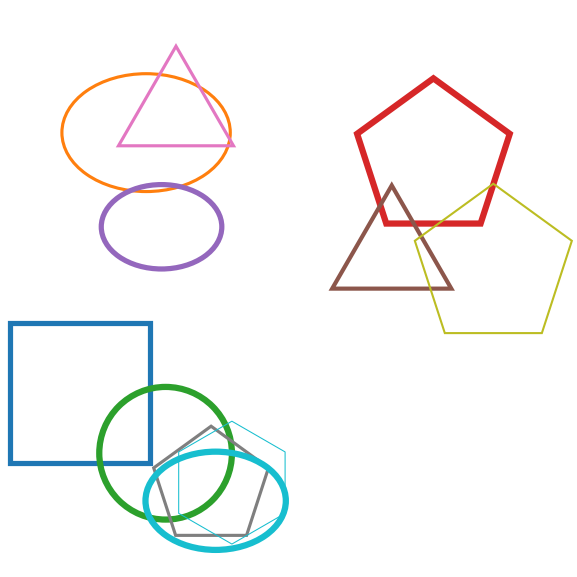[{"shape": "square", "thickness": 2.5, "radius": 0.61, "center": [0.138, 0.319]}, {"shape": "oval", "thickness": 1.5, "radius": 0.73, "center": [0.253, 0.769]}, {"shape": "circle", "thickness": 3, "radius": 0.57, "center": [0.287, 0.214]}, {"shape": "pentagon", "thickness": 3, "radius": 0.69, "center": [0.751, 0.724]}, {"shape": "oval", "thickness": 2.5, "radius": 0.52, "center": [0.28, 0.606]}, {"shape": "triangle", "thickness": 2, "radius": 0.6, "center": [0.678, 0.559]}, {"shape": "triangle", "thickness": 1.5, "radius": 0.57, "center": [0.305, 0.804]}, {"shape": "pentagon", "thickness": 1.5, "radius": 0.52, "center": [0.366, 0.157]}, {"shape": "pentagon", "thickness": 1, "radius": 0.71, "center": [0.854, 0.538]}, {"shape": "hexagon", "thickness": 0.5, "radius": 0.53, "center": [0.402, 0.163]}, {"shape": "oval", "thickness": 3, "radius": 0.61, "center": [0.373, 0.132]}]